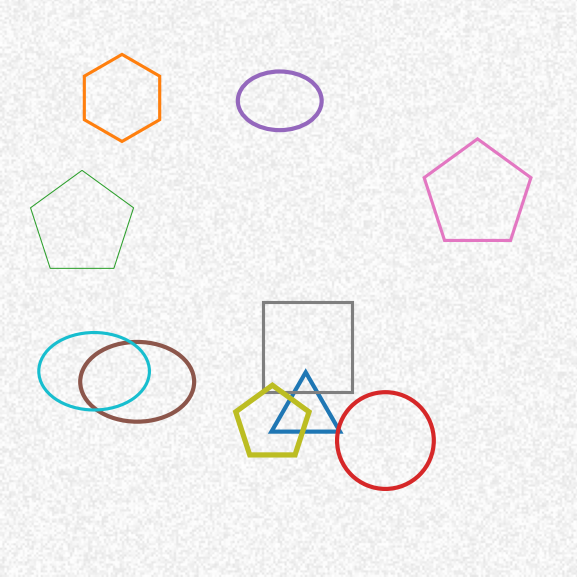[{"shape": "triangle", "thickness": 2, "radius": 0.34, "center": [0.529, 0.286]}, {"shape": "hexagon", "thickness": 1.5, "radius": 0.38, "center": [0.211, 0.83]}, {"shape": "pentagon", "thickness": 0.5, "radius": 0.47, "center": [0.142, 0.61]}, {"shape": "circle", "thickness": 2, "radius": 0.42, "center": [0.667, 0.236]}, {"shape": "oval", "thickness": 2, "radius": 0.36, "center": [0.484, 0.825]}, {"shape": "oval", "thickness": 2, "radius": 0.49, "center": [0.238, 0.338]}, {"shape": "pentagon", "thickness": 1.5, "radius": 0.49, "center": [0.827, 0.661]}, {"shape": "square", "thickness": 1.5, "radius": 0.39, "center": [0.532, 0.398]}, {"shape": "pentagon", "thickness": 2.5, "radius": 0.33, "center": [0.472, 0.265]}, {"shape": "oval", "thickness": 1.5, "radius": 0.48, "center": [0.163, 0.356]}]